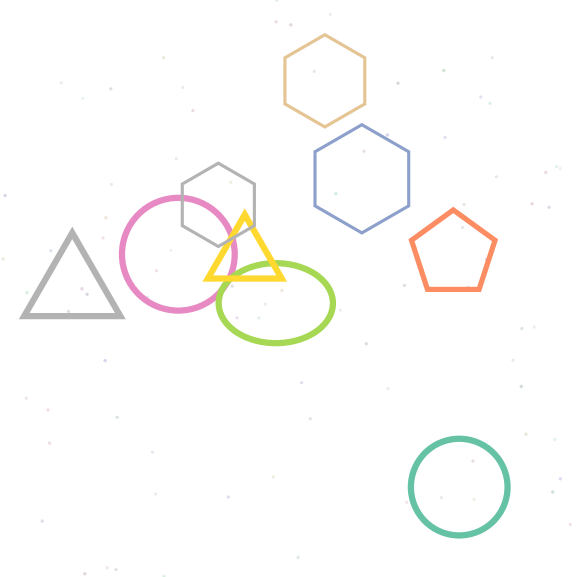[{"shape": "circle", "thickness": 3, "radius": 0.42, "center": [0.795, 0.156]}, {"shape": "pentagon", "thickness": 2.5, "radius": 0.38, "center": [0.785, 0.56]}, {"shape": "hexagon", "thickness": 1.5, "radius": 0.47, "center": [0.627, 0.69]}, {"shape": "circle", "thickness": 3, "radius": 0.49, "center": [0.309, 0.559]}, {"shape": "oval", "thickness": 3, "radius": 0.49, "center": [0.478, 0.474]}, {"shape": "triangle", "thickness": 3, "radius": 0.37, "center": [0.424, 0.554]}, {"shape": "hexagon", "thickness": 1.5, "radius": 0.4, "center": [0.563, 0.859]}, {"shape": "hexagon", "thickness": 1.5, "radius": 0.36, "center": [0.378, 0.644]}, {"shape": "triangle", "thickness": 3, "radius": 0.48, "center": [0.125, 0.5]}]